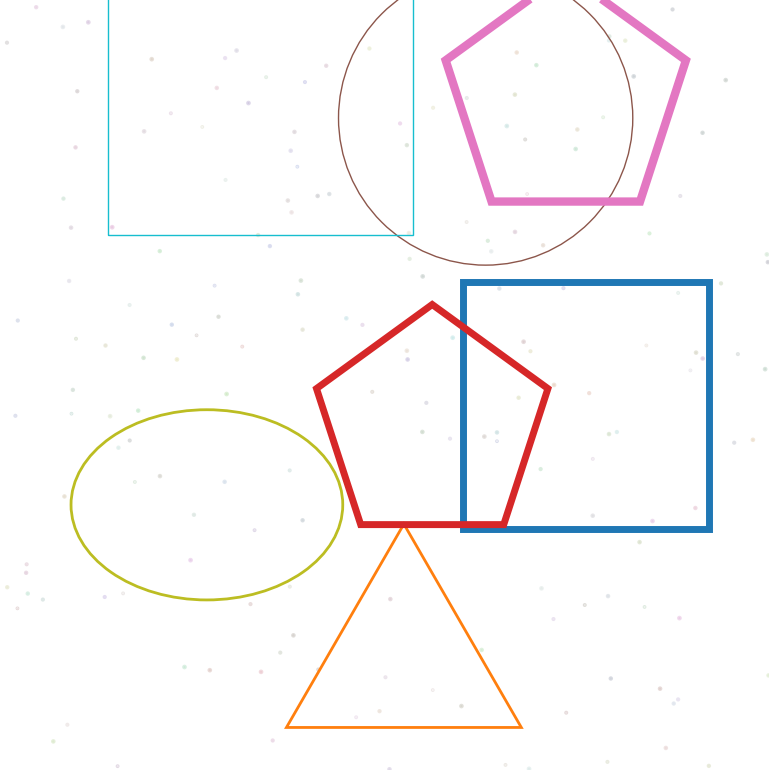[{"shape": "square", "thickness": 2.5, "radius": 0.8, "center": [0.761, 0.474]}, {"shape": "triangle", "thickness": 1, "radius": 0.88, "center": [0.525, 0.143]}, {"shape": "pentagon", "thickness": 2.5, "radius": 0.79, "center": [0.561, 0.447]}, {"shape": "circle", "thickness": 0.5, "radius": 0.96, "center": [0.631, 0.847]}, {"shape": "pentagon", "thickness": 3, "radius": 0.82, "center": [0.735, 0.871]}, {"shape": "oval", "thickness": 1, "radius": 0.88, "center": [0.269, 0.344]}, {"shape": "square", "thickness": 0.5, "radius": 0.99, "center": [0.338, 0.893]}]